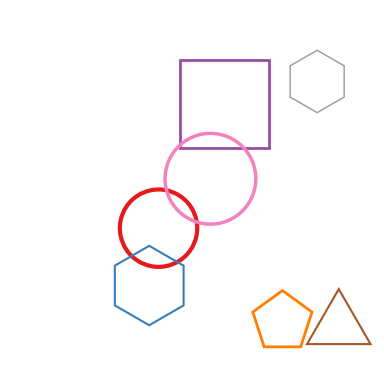[{"shape": "circle", "thickness": 3, "radius": 0.5, "center": [0.412, 0.407]}, {"shape": "hexagon", "thickness": 1.5, "radius": 0.52, "center": [0.388, 0.258]}, {"shape": "square", "thickness": 2, "radius": 0.58, "center": [0.582, 0.73]}, {"shape": "pentagon", "thickness": 2, "radius": 0.4, "center": [0.734, 0.165]}, {"shape": "triangle", "thickness": 1.5, "radius": 0.48, "center": [0.88, 0.154]}, {"shape": "circle", "thickness": 2.5, "radius": 0.59, "center": [0.547, 0.536]}, {"shape": "hexagon", "thickness": 1, "radius": 0.41, "center": [0.824, 0.788]}]